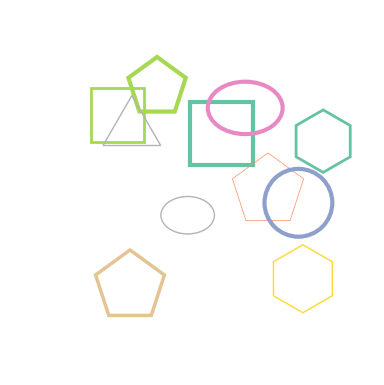[{"shape": "hexagon", "thickness": 2, "radius": 0.41, "center": [0.839, 0.633]}, {"shape": "square", "thickness": 3, "radius": 0.41, "center": [0.575, 0.653]}, {"shape": "pentagon", "thickness": 0.5, "radius": 0.49, "center": [0.696, 0.506]}, {"shape": "circle", "thickness": 3, "radius": 0.44, "center": [0.775, 0.473]}, {"shape": "oval", "thickness": 3, "radius": 0.49, "center": [0.637, 0.72]}, {"shape": "pentagon", "thickness": 3, "radius": 0.39, "center": [0.408, 0.774]}, {"shape": "square", "thickness": 2, "radius": 0.35, "center": [0.305, 0.701]}, {"shape": "hexagon", "thickness": 1, "radius": 0.44, "center": [0.787, 0.276]}, {"shape": "pentagon", "thickness": 2.5, "radius": 0.47, "center": [0.338, 0.257]}, {"shape": "triangle", "thickness": 1, "radius": 0.43, "center": [0.342, 0.665]}, {"shape": "oval", "thickness": 1, "radius": 0.35, "center": [0.487, 0.441]}]